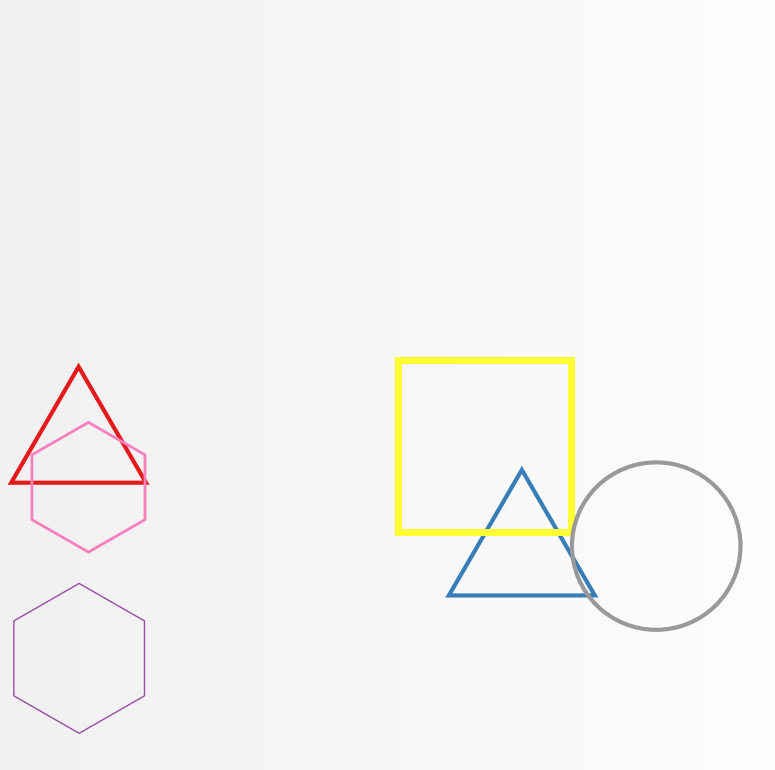[{"shape": "triangle", "thickness": 1.5, "radius": 0.5, "center": [0.101, 0.423]}, {"shape": "triangle", "thickness": 1.5, "radius": 0.54, "center": [0.673, 0.281]}, {"shape": "hexagon", "thickness": 0.5, "radius": 0.49, "center": [0.102, 0.145]}, {"shape": "square", "thickness": 2.5, "radius": 0.56, "center": [0.625, 0.421]}, {"shape": "hexagon", "thickness": 1, "radius": 0.42, "center": [0.114, 0.367]}, {"shape": "circle", "thickness": 1.5, "radius": 0.54, "center": [0.847, 0.291]}]